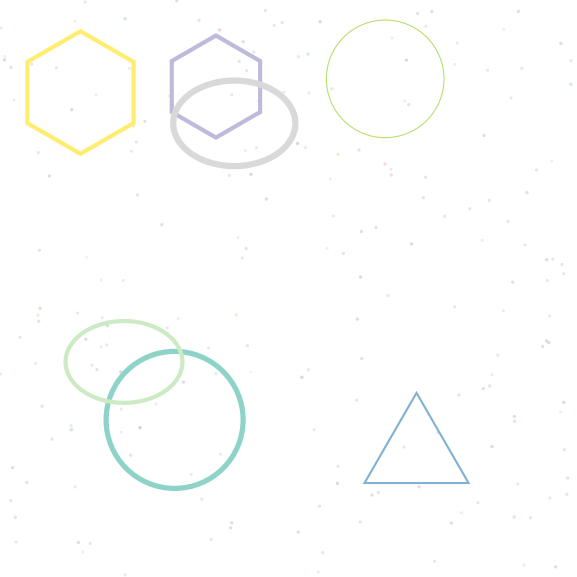[{"shape": "circle", "thickness": 2.5, "radius": 0.59, "center": [0.302, 0.272]}, {"shape": "hexagon", "thickness": 2, "radius": 0.44, "center": [0.374, 0.849]}, {"shape": "triangle", "thickness": 1, "radius": 0.52, "center": [0.721, 0.215]}, {"shape": "circle", "thickness": 0.5, "radius": 0.51, "center": [0.667, 0.863]}, {"shape": "oval", "thickness": 3, "radius": 0.53, "center": [0.406, 0.786]}, {"shape": "oval", "thickness": 2, "radius": 0.51, "center": [0.215, 0.372]}, {"shape": "hexagon", "thickness": 2, "radius": 0.53, "center": [0.139, 0.839]}]